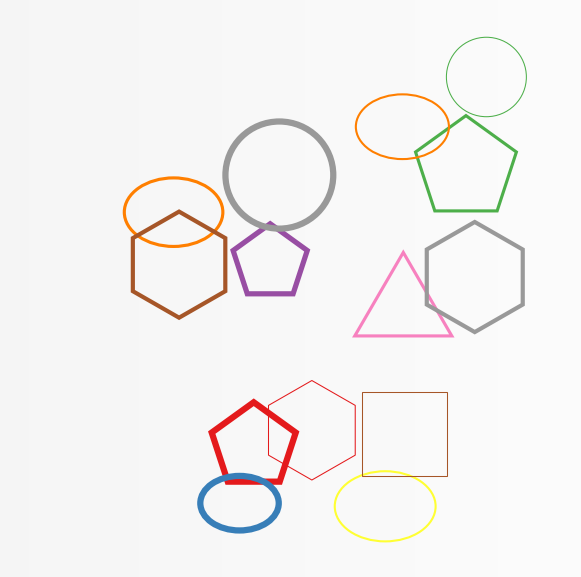[{"shape": "hexagon", "thickness": 0.5, "radius": 0.43, "center": [0.537, 0.254]}, {"shape": "pentagon", "thickness": 3, "radius": 0.38, "center": [0.437, 0.227]}, {"shape": "oval", "thickness": 3, "radius": 0.34, "center": [0.412, 0.128]}, {"shape": "circle", "thickness": 0.5, "radius": 0.34, "center": [0.837, 0.866]}, {"shape": "pentagon", "thickness": 1.5, "radius": 0.46, "center": [0.802, 0.708]}, {"shape": "pentagon", "thickness": 2.5, "radius": 0.34, "center": [0.465, 0.545]}, {"shape": "oval", "thickness": 1, "radius": 0.4, "center": [0.692, 0.78]}, {"shape": "oval", "thickness": 1.5, "radius": 0.42, "center": [0.299, 0.632]}, {"shape": "oval", "thickness": 1, "radius": 0.43, "center": [0.663, 0.122]}, {"shape": "square", "thickness": 0.5, "radius": 0.36, "center": [0.696, 0.247]}, {"shape": "hexagon", "thickness": 2, "radius": 0.46, "center": [0.308, 0.541]}, {"shape": "triangle", "thickness": 1.5, "radius": 0.48, "center": [0.694, 0.466]}, {"shape": "circle", "thickness": 3, "radius": 0.46, "center": [0.481, 0.696]}, {"shape": "hexagon", "thickness": 2, "radius": 0.48, "center": [0.817, 0.519]}]